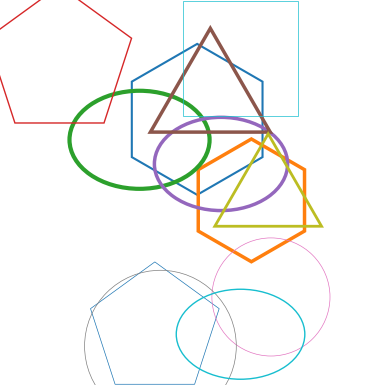[{"shape": "hexagon", "thickness": 1.5, "radius": 0.98, "center": [0.512, 0.69]}, {"shape": "pentagon", "thickness": 0.5, "radius": 0.88, "center": [0.402, 0.144]}, {"shape": "hexagon", "thickness": 2.5, "radius": 0.8, "center": [0.653, 0.48]}, {"shape": "oval", "thickness": 3, "radius": 0.91, "center": [0.362, 0.637]}, {"shape": "pentagon", "thickness": 1, "radius": 0.98, "center": [0.154, 0.84]}, {"shape": "oval", "thickness": 2.5, "radius": 0.86, "center": [0.574, 0.574]}, {"shape": "triangle", "thickness": 2.5, "radius": 0.9, "center": [0.546, 0.747]}, {"shape": "circle", "thickness": 0.5, "radius": 0.77, "center": [0.704, 0.229]}, {"shape": "circle", "thickness": 0.5, "radius": 0.99, "center": [0.417, 0.101]}, {"shape": "triangle", "thickness": 2, "radius": 0.8, "center": [0.697, 0.492]}, {"shape": "square", "thickness": 0.5, "radius": 0.75, "center": [0.625, 0.849]}, {"shape": "oval", "thickness": 1, "radius": 0.83, "center": [0.625, 0.132]}]